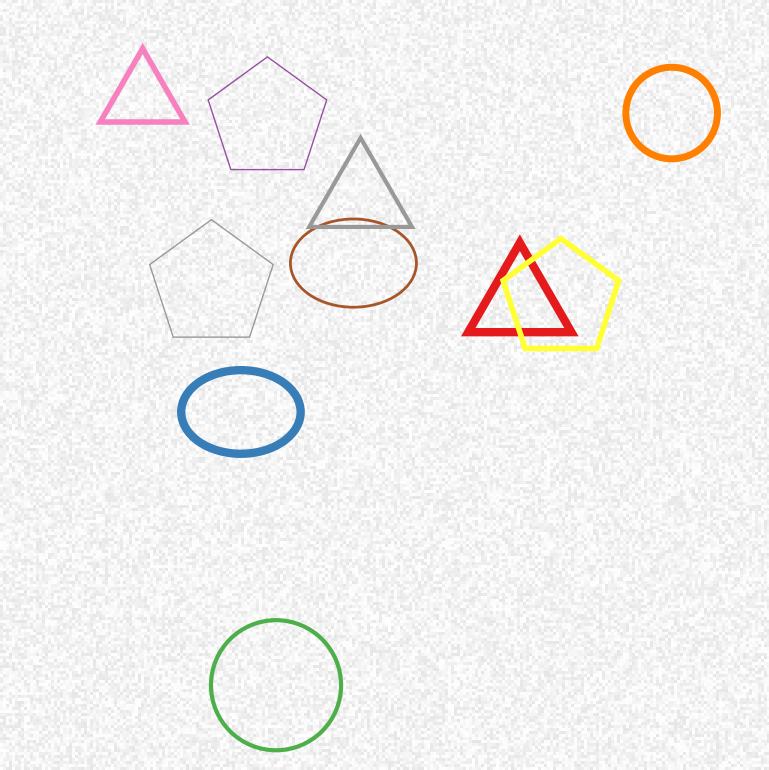[{"shape": "triangle", "thickness": 3, "radius": 0.39, "center": [0.675, 0.607]}, {"shape": "oval", "thickness": 3, "radius": 0.39, "center": [0.313, 0.465]}, {"shape": "circle", "thickness": 1.5, "radius": 0.42, "center": [0.358, 0.11]}, {"shape": "pentagon", "thickness": 0.5, "radius": 0.4, "center": [0.347, 0.845]}, {"shape": "circle", "thickness": 2.5, "radius": 0.3, "center": [0.872, 0.853]}, {"shape": "pentagon", "thickness": 2, "radius": 0.39, "center": [0.728, 0.611]}, {"shape": "oval", "thickness": 1, "radius": 0.41, "center": [0.459, 0.658]}, {"shape": "triangle", "thickness": 2, "radius": 0.32, "center": [0.185, 0.873]}, {"shape": "triangle", "thickness": 1.5, "radius": 0.39, "center": [0.468, 0.744]}, {"shape": "pentagon", "thickness": 0.5, "radius": 0.42, "center": [0.275, 0.63]}]